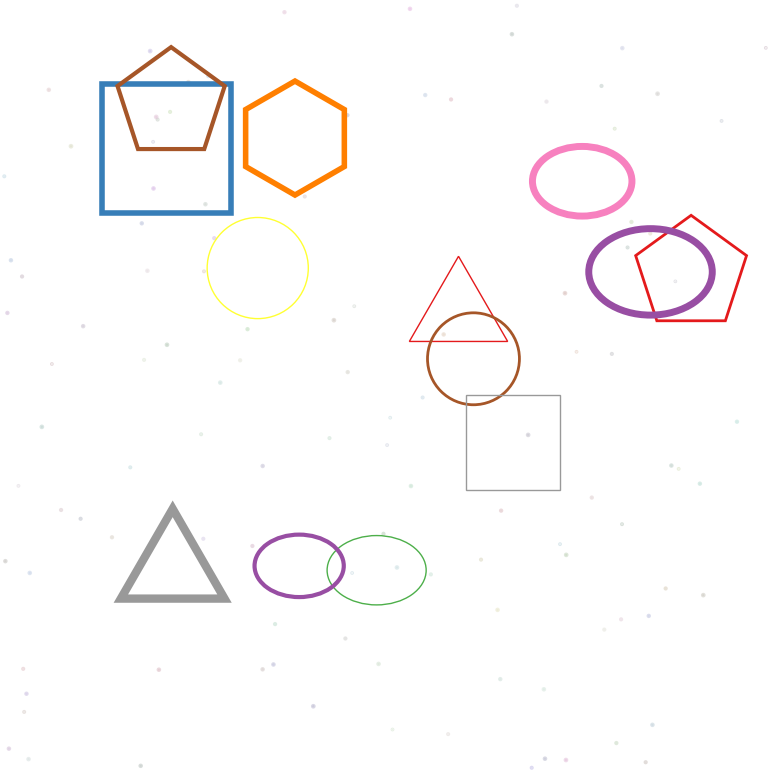[{"shape": "triangle", "thickness": 0.5, "radius": 0.37, "center": [0.595, 0.593]}, {"shape": "pentagon", "thickness": 1, "radius": 0.38, "center": [0.898, 0.645]}, {"shape": "square", "thickness": 2, "radius": 0.42, "center": [0.217, 0.807]}, {"shape": "oval", "thickness": 0.5, "radius": 0.32, "center": [0.489, 0.259]}, {"shape": "oval", "thickness": 1.5, "radius": 0.29, "center": [0.389, 0.265]}, {"shape": "oval", "thickness": 2.5, "radius": 0.4, "center": [0.845, 0.647]}, {"shape": "hexagon", "thickness": 2, "radius": 0.37, "center": [0.383, 0.821]}, {"shape": "circle", "thickness": 0.5, "radius": 0.33, "center": [0.335, 0.652]}, {"shape": "pentagon", "thickness": 1.5, "radius": 0.37, "center": [0.222, 0.866]}, {"shape": "circle", "thickness": 1, "radius": 0.3, "center": [0.615, 0.534]}, {"shape": "oval", "thickness": 2.5, "radius": 0.32, "center": [0.756, 0.765]}, {"shape": "triangle", "thickness": 3, "radius": 0.39, "center": [0.224, 0.261]}, {"shape": "square", "thickness": 0.5, "radius": 0.31, "center": [0.666, 0.425]}]